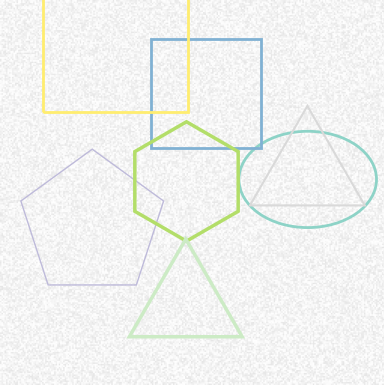[{"shape": "oval", "thickness": 2, "radius": 0.89, "center": [0.799, 0.534]}, {"shape": "pentagon", "thickness": 1, "radius": 0.97, "center": [0.24, 0.418]}, {"shape": "square", "thickness": 2, "radius": 0.71, "center": [0.536, 0.757]}, {"shape": "hexagon", "thickness": 2.5, "radius": 0.78, "center": [0.484, 0.529]}, {"shape": "triangle", "thickness": 1.5, "radius": 0.86, "center": [0.798, 0.553]}, {"shape": "triangle", "thickness": 2.5, "radius": 0.85, "center": [0.483, 0.21]}, {"shape": "square", "thickness": 2, "radius": 0.94, "center": [0.3, 0.896]}]